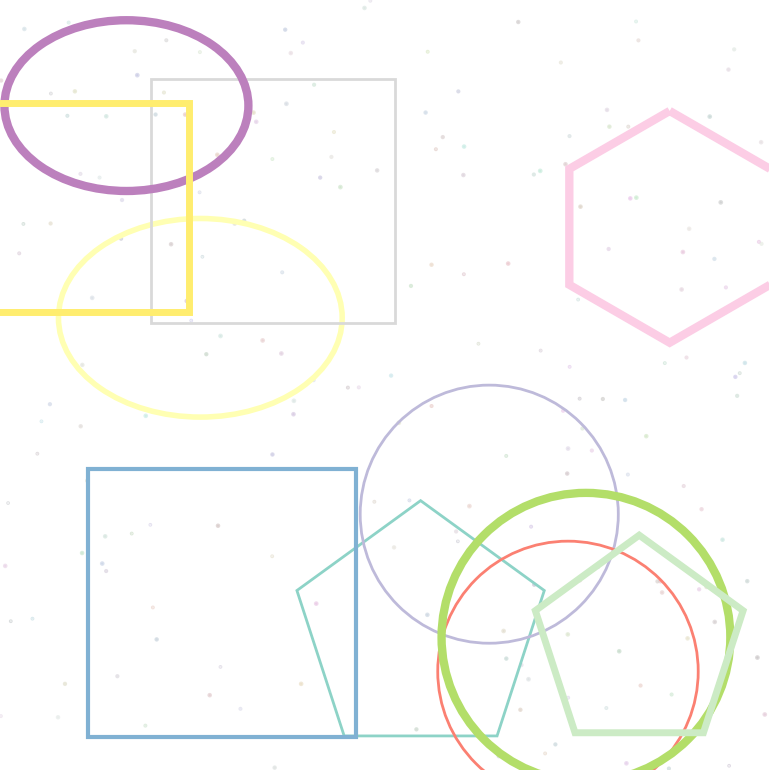[{"shape": "pentagon", "thickness": 1, "radius": 0.84, "center": [0.546, 0.181]}, {"shape": "oval", "thickness": 2, "radius": 0.92, "center": [0.26, 0.587]}, {"shape": "circle", "thickness": 1, "radius": 0.84, "center": [0.635, 0.332]}, {"shape": "circle", "thickness": 1, "radius": 0.85, "center": [0.738, 0.128]}, {"shape": "square", "thickness": 1.5, "radius": 0.87, "center": [0.288, 0.216]}, {"shape": "circle", "thickness": 3, "radius": 0.94, "center": [0.761, 0.172]}, {"shape": "hexagon", "thickness": 3, "radius": 0.75, "center": [0.87, 0.705]}, {"shape": "square", "thickness": 1, "radius": 0.79, "center": [0.355, 0.739]}, {"shape": "oval", "thickness": 3, "radius": 0.79, "center": [0.164, 0.863]}, {"shape": "pentagon", "thickness": 2.5, "radius": 0.71, "center": [0.83, 0.163]}, {"shape": "square", "thickness": 2.5, "radius": 0.68, "center": [0.11, 0.73]}]